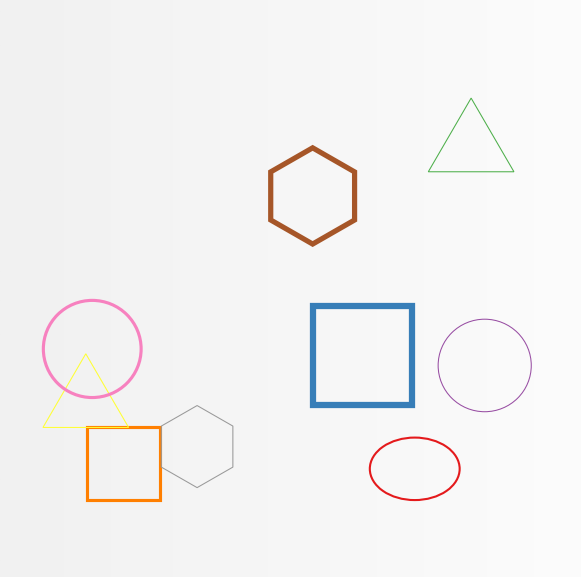[{"shape": "oval", "thickness": 1, "radius": 0.39, "center": [0.714, 0.187]}, {"shape": "square", "thickness": 3, "radius": 0.43, "center": [0.624, 0.383]}, {"shape": "triangle", "thickness": 0.5, "radius": 0.43, "center": [0.811, 0.744]}, {"shape": "circle", "thickness": 0.5, "radius": 0.4, "center": [0.834, 0.366]}, {"shape": "square", "thickness": 1.5, "radius": 0.31, "center": [0.213, 0.197]}, {"shape": "triangle", "thickness": 0.5, "radius": 0.43, "center": [0.148, 0.302]}, {"shape": "hexagon", "thickness": 2.5, "radius": 0.42, "center": [0.538, 0.66]}, {"shape": "circle", "thickness": 1.5, "radius": 0.42, "center": [0.159, 0.395]}, {"shape": "hexagon", "thickness": 0.5, "radius": 0.36, "center": [0.339, 0.226]}]